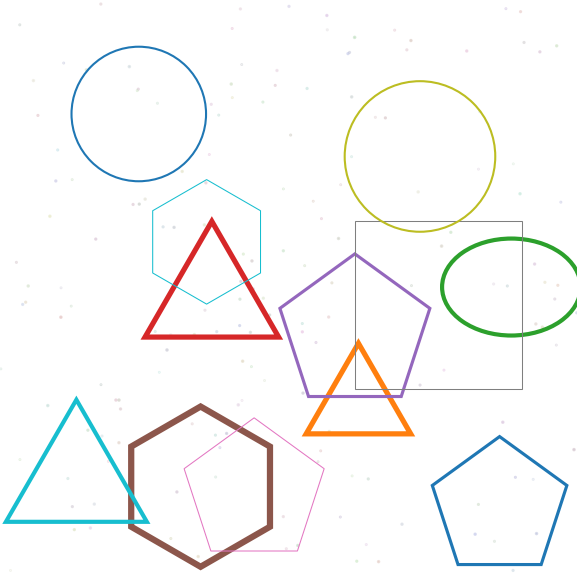[{"shape": "pentagon", "thickness": 1.5, "radius": 0.61, "center": [0.865, 0.121]}, {"shape": "circle", "thickness": 1, "radius": 0.58, "center": [0.24, 0.802]}, {"shape": "triangle", "thickness": 2.5, "radius": 0.52, "center": [0.621, 0.3]}, {"shape": "oval", "thickness": 2, "radius": 0.6, "center": [0.885, 0.502]}, {"shape": "triangle", "thickness": 2.5, "radius": 0.67, "center": [0.367, 0.482]}, {"shape": "pentagon", "thickness": 1.5, "radius": 0.68, "center": [0.615, 0.423]}, {"shape": "hexagon", "thickness": 3, "radius": 0.69, "center": [0.347, 0.156]}, {"shape": "pentagon", "thickness": 0.5, "radius": 0.64, "center": [0.44, 0.148]}, {"shape": "square", "thickness": 0.5, "radius": 0.73, "center": [0.759, 0.471]}, {"shape": "circle", "thickness": 1, "radius": 0.65, "center": [0.727, 0.728]}, {"shape": "triangle", "thickness": 2, "radius": 0.7, "center": [0.132, 0.166]}, {"shape": "hexagon", "thickness": 0.5, "radius": 0.54, "center": [0.358, 0.58]}]